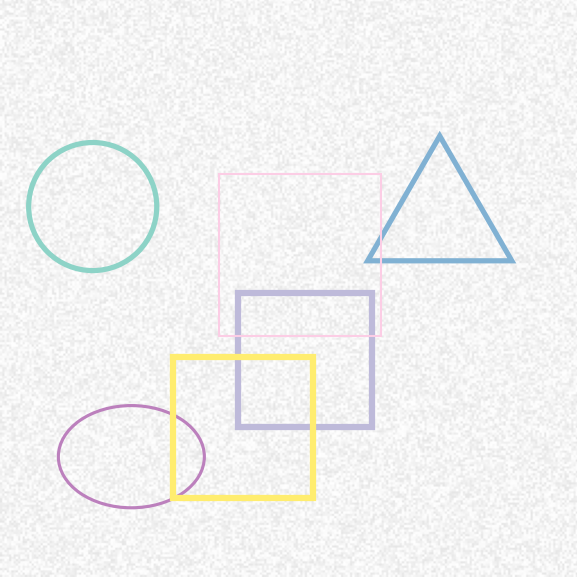[{"shape": "circle", "thickness": 2.5, "radius": 0.55, "center": [0.161, 0.641]}, {"shape": "square", "thickness": 3, "radius": 0.58, "center": [0.529, 0.375]}, {"shape": "triangle", "thickness": 2.5, "radius": 0.72, "center": [0.761, 0.62]}, {"shape": "square", "thickness": 1, "radius": 0.7, "center": [0.52, 0.558]}, {"shape": "oval", "thickness": 1.5, "radius": 0.63, "center": [0.227, 0.208]}, {"shape": "square", "thickness": 3, "radius": 0.61, "center": [0.421, 0.259]}]